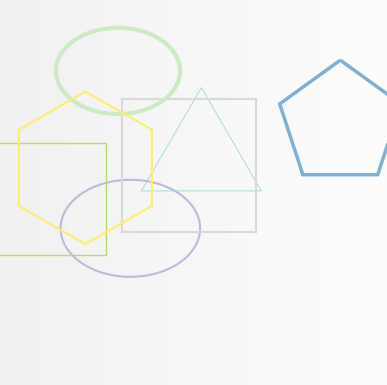[{"shape": "triangle", "thickness": 0.5, "radius": 0.89, "center": [0.52, 0.594]}, {"shape": "oval", "thickness": 1.5, "radius": 0.9, "center": [0.336, 0.407]}, {"shape": "pentagon", "thickness": 2.5, "radius": 0.82, "center": [0.878, 0.679]}, {"shape": "square", "thickness": 1, "radius": 0.73, "center": [0.128, 0.482]}, {"shape": "square", "thickness": 1.5, "radius": 0.86, "center": [0.489, 0.57]}, {"shape": "oval", "thickness": 3, "radius": 0.8, "center": [0.304, 0.816]}, {"shape": "hexagon", "thickness": 1.5, "radius": 0.99, "center": [0.22, 0.564]}]